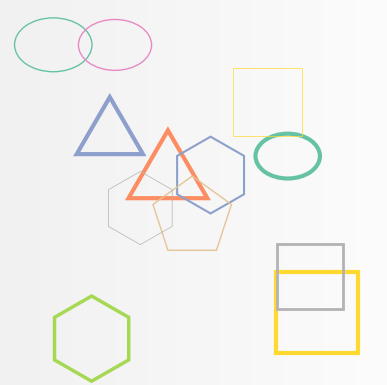[{"shape": "oval", "thickness": 1, "radius": 0.5, "center": [0.137, 0.884]}, {"shape": "oval", "thickness": 3, "radius": 0.42, "center": [0.743, 0.595]}, {"shape": "triangle", "thickness": 3, "radius": 0.59, "center": [0.433, 0.544]}, {"shape": "hexagon", "thickness": 1.5, "radius": 0.5, "center": [0.543, 0.545]}, {"shape": "triangle", "thickness": 3, "radius": 0.49, "center": [0.283, 0.649]}, {"shape": "oval", "thickness": 1, "radius": 0.47, "center": [0.297, 0.883]}, {"shape": "hexagon", "thickness": 2.5, "radius": 0.55, "center": [0.236, 0.12]}, {"shape": "square", "thickness": 0.5, "radius": 0.44, "center": [0.689, 0.736]}, {"shape": "square", "thickness": 3, "radius": 0.53, "center": [0.818, 0.188]}, {"shape": "pentagon", "thickness": 1, "radius": 0.53, "center": [0.496, 0.436]}, {"shape": "hexagon", "thickness": 0.5, "radius": 0.48, "center": [0.362, 0.46]}, {"shape": "square", "thickness": 2, "radius": 0.42, "center": [0.8, 0.282]}]